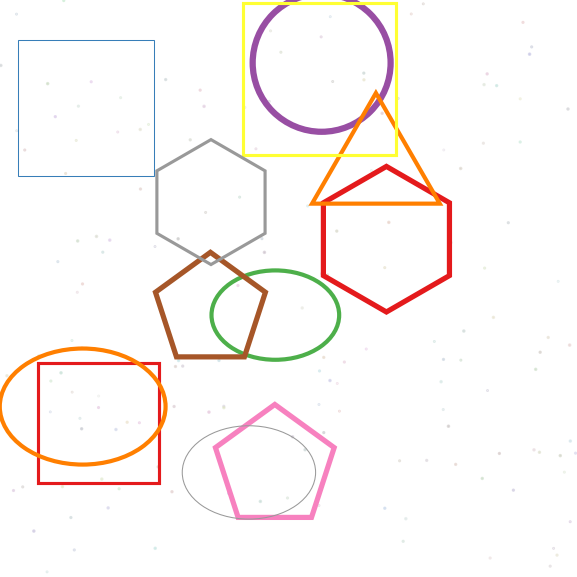[{"shape": "square", "thickness": 1.5, "radius": 0.52, "center": [0.171, 0.267]}, {"shape": "hexagon", "thickness": 2.5, "radius": 0.63, "center": [0.669, 0.585]}, {"shape": "square", "thickness": 0.5, "radius": 0.59, "center": [0.149, 0.812]}, {"shape": "oval", "thickness": 2, "radius": 0.55, "center": [0.477, 0.454]}, {"shape": "circle", "thickness": 3, "radius": 0.6, "center": [0.557, 0.89]}, {"shape": "triangle", "thickness": 2, "radius": 0.64, "center": [0.651, 0.71]}, {"shape": "oval", "thickness": 2, "radius": 0.72, "center": [0.143, 0.295]}, {"shape": "square", "thickness": 1.5, "radius": 0.66, "center": [0.553, 0.862]}, {"shape": "pentagon", "thickness": 2.5, "radius": 0.5, "center": [0.364, 0.462]}, {"shape": "pentagon", "thickness": 2.5, "radius": 0.54, "center": [0.476, 0.191]}, {"shape": "oval", "thickness": 0.5, "radius": 0.58, "center": [0.431, 0.181]}, {"shape": "hexagon", "thickness": 1.5, "radius": 0.54, "center": [0.365, 0.649]}]